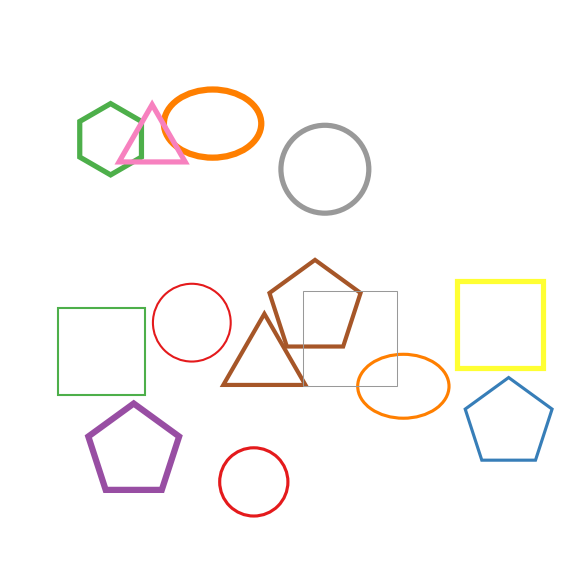[{"shape": "circle", "thickness": 1, "radius": 0.34, "center": [0.332, 0.44]}, {"shape": "circle", "thickness": 1.5, "radius": 0.3, "center": [0.439, 0.165]}, {"shape": "pentagon", "thickness": 1.5, "radius": 0.4, "center": [0.881, 0.266]}, {"shape": "square", "thickness": 1, "radius": 0.38, "center": [0.176, 0.39]}, {"shape": "hexagon", "thickness": 2.5, "radius": 0.31, "center": [0.192, 0.758]}, {"shape": "pentagon", "thickness": 3, "radius": 0.41, "center": [0.232, 0.218]}, {"shape": "oval", "thickness": 3, "radius": 0.42, "center": [0.368, 0.785]}, {"shape": "oval", "thickness": 1.5, "radius": 0.4, "center": [0.698, 0.33]}, {"shape": "square", "thickness": 2.5, "radius": 0.38, "center": [0.866, 0.437]}, {"shape": "triangle", "thickness": 2, "radius": 0.41, "center": [0.458, 0.374]}, {"shape": "pentagon", "thickness": 2, "radius": 0.41, "center": [0.545, 0.466]}, {"shape": "triangle", "thickness": 2.5, "radius": 0.33, "center": [0.263, 0.752]}, {"shape": "circle", "thickness": 2.5, "radius": 0.38, "center": [0.563, 0.706]}, {"shape": "square", "thickness": 0.5, "radius": 0.41, "center": [0.606, 0.413]}]